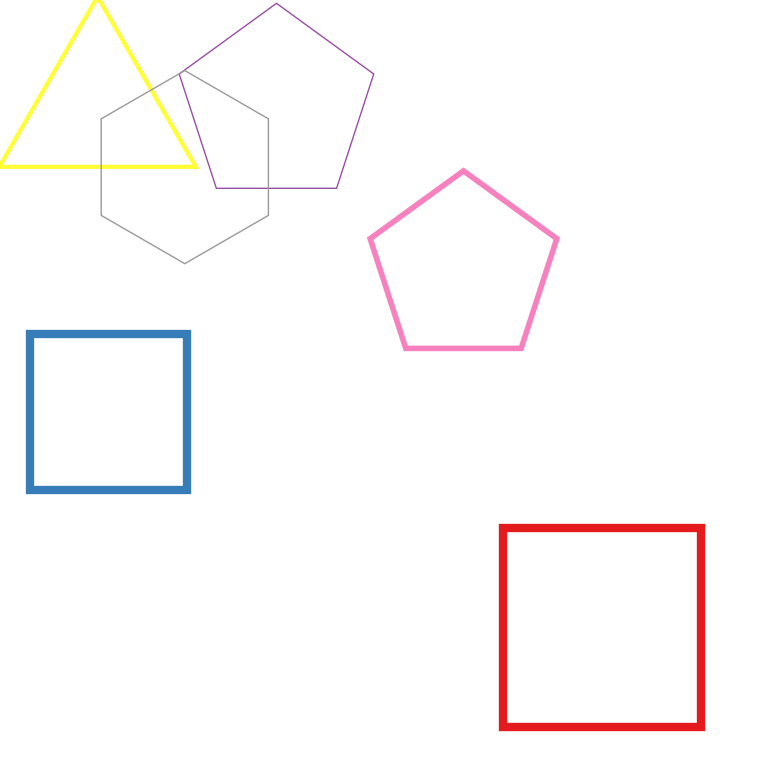[{"shape": "square", "thickness": 3, "radius": 0.64, "center": [0.782, 0.185]}, {"shape": "square", "thickness": 3, "radius": 0.51, "center": [0.141, 0.465]}, {"shape": "pentagon", "thickness": 0.5, "radius": 0.66, "center": [0.359, 0.863]}, {"shape": "triangle", "thickness": 1.5, "radius": 0.74, "center": [0.127, 0.857]}, {"shape": "pentagon", "thickness": 2, "radius": 0.64, "center": [0.602, 0.651]}, {"shape": "hexagon", "thickness": 0.5, "radius": 0.63, "center": [0.24, 0.783]}]